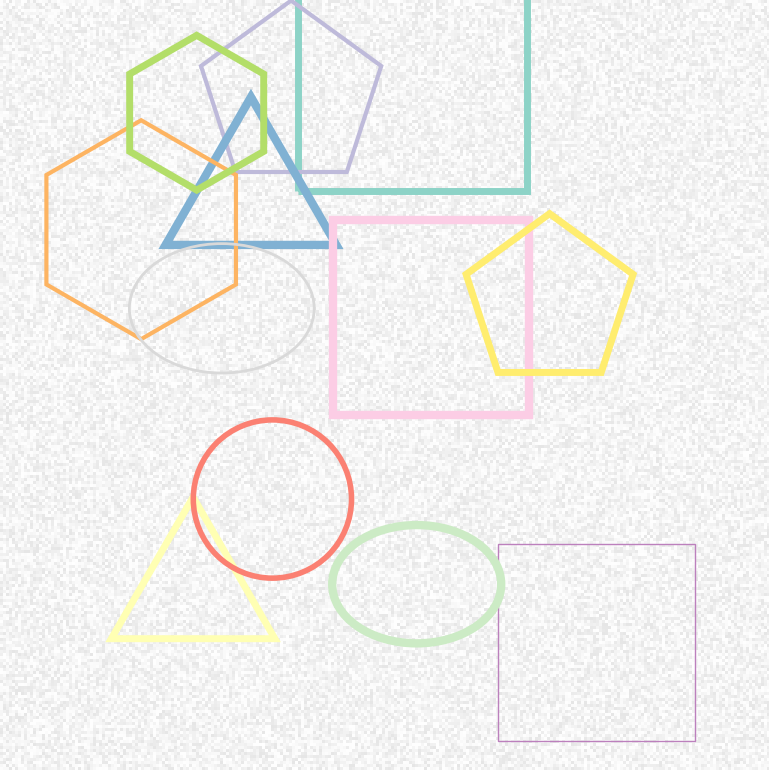[{"shape": "square", "thickness": 2.5, "radius": 0.74, "center": [0.536, 0.9]}, {"shape": "triangle", "thickness": 2.5, "radius": 0.61, "center": [0.251, 0.232]}, {"shape": "pentagon", "thickness": 1.5, "radius": 0.62, "center": [0.378, 0.876]}, {"shape": "circle", "thickness": 2, "radius": 0.51, "center": [0.354, 0.352]}, {"shape": "triangle", "thickness": 3, "radius": 0.64, "center": [0.326, 0.746]}, {"shape": "hexagon", "thickness": 1.5, "radius": 0.71, "center": [0.183, 0.702]}, {"shape": "hexagon", "thickness": 2.5, "radius": 0.5, "center": [0.255, 0.854]}, {"shape": "square", "thickness": 3, "radius": 0.64, "center": [0.56, 0.588]}, {"shape": "oval", "thickness": 1, "radius": 0.6, "center": [0.288, 0.6]}, {"shape": "square", "thickness": 0.5, "radius": 0.64, "center": [0.774, 0.166]}, {"shape": "oval", "thickness": 3, "radius": 0.55, "center": [0.541, 0.241]}, {"shape": "pentagon", "thickness": 2.5, "radius": 0.57, "center": [0.714, 0.609]}]